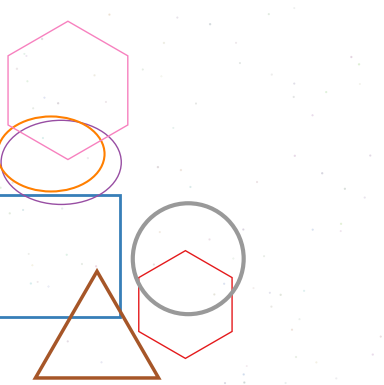[{"shape": "hexagon", "thickness": 1, "radius": 0.7, "center": [0.482, 0.209]}, {"shape": "square", "thickness": 2, "radius": 0.79, "center": [0.154, 0.336]}, {"shape": "oval", "thickness": 1, "radius": 0.78, "center": [0.159, 0.578]}, {"shape": "oval", "thickness": 1.5, "radius": 0.7, "center": [0.132, 0.6]}, {"shape": "triangle", "thickness": 2.5, "radius": 0.92, "center": [0.252, 0.111]}, {"shape": "hexagon", "thickness": 1, "radius": 0.9, "center": [0.176, 0.765]}, {"shape": "circle", "thickness": 3, "radius": 0.72, "center": [0.489, 0.328]}]